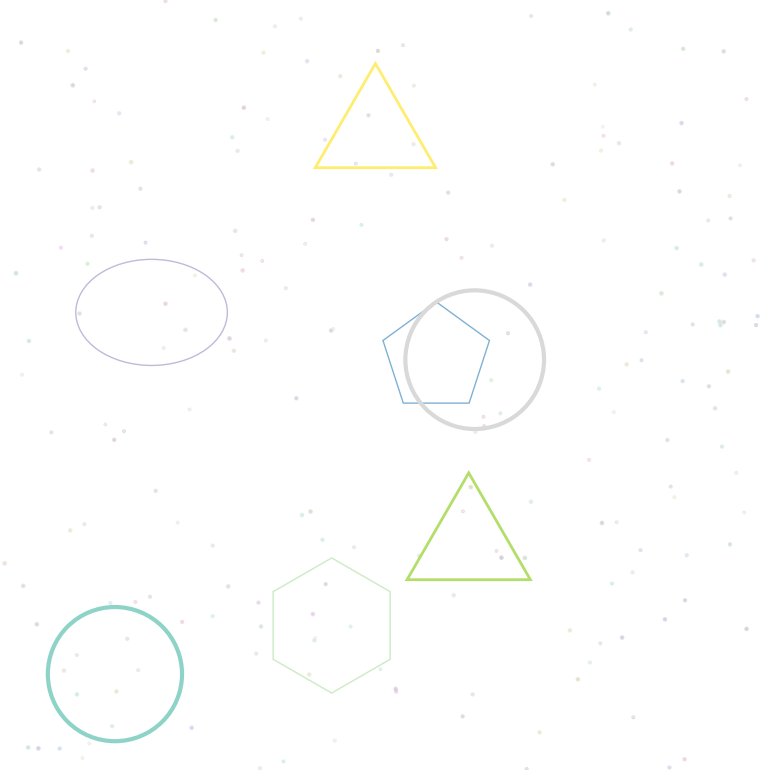[{"shape": "circle", "thickness": 1.5, "radius": 0.44, "center": [0.149, 0.125]}, {"shape": "oval", "thickness": 0.5, "radius": 0.49, "center": [0.197, 0.594]}, {"shape": "pentagon", "thickness": 0.5, "radius": 0.36, "center": [0.566, 0.535]}, {"shape": "triangle", "thickness": 1, "radius": 0.46, "center": [0.609, 0.293]}, {"shape": "circle", "thickness": 1.5, "radius": 0.45, "center": [0.616, 0.533]}, {"shape": "hexagon", "thickness": 0.5, "radius": 0.44, "center": [0.431, 0.188]}, {"shape": "triangle", "thickness": 1, "radius": 0.45, "center": [0.488, 0.827]}]